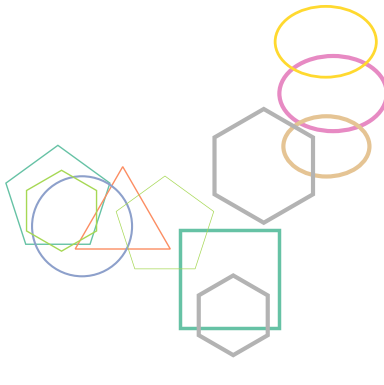[{"shape": "square", "thickness": 2.5, "radius": 0.64, "center": [0.596, 0.276]}, {"shape": "pentagon", "thickness": 1, "radius": 0.71, "center": [0.15, 0.48]}, {"shape": "triangle", "thickness": 1, "radius": 0.71, "center": [0.319, 0.425]}, {"shape": "circle", "thickness": 1.5, "radius": 0.65, "center": [0.213, 0.412]}, {"shape": "oval", "thickness": 3, "radius": 0.7, "center": [0.865, 0.757]}, {"shape": "pentagon", "thickness": 0.5, "radius": 0.67, "center": [0.428, 0.409]}, {"shape": "hexagon", "thickness": 1, "radius": 0.52, "center": [0.16, 0.453]}, {"shape": "oval", "thickness": 2, "radius": 0.66, "center": [0.846, 0.891]}, {"shape": "oval", "thickness": 3, "radius": 0.56, "center": [0.848, 0.62]}, {"shape": "hexagon", "thickness": 3, "radius": 0.52, "center": [0.606, 0.181]}, {"shape": "hexagon", "thickness": 3, "radius": 0.74, "center": [0.685, 0.569]}]